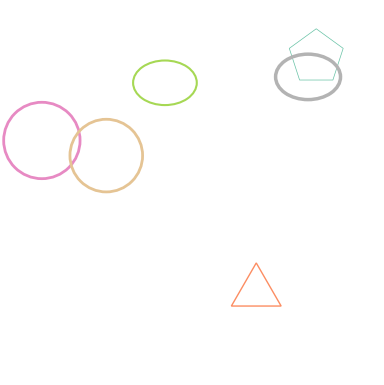[{"shape": "pentagon", "thickness": 0.5, "radius": 0.37, "center": [0.821, 0.852]}, {"shape": "triangle", "thickness": 1, "radius": 0.37, "center": [0.666, 0.242]}, {"shape": "circle", "thickness": 2, "radius": 0.5, "center": [0.109, 0.635]}, {"shape": "oval", "thickness": 1.5, "radius": 0.41, "center": [0.428, 0.785]}, {"shape": "circle", "thickness": 2, "radius": 0.47, "center": [0.276, 0.596]}, {"shape": "oval", "thickness": 2.5, "radius": 0.42, "center": [0.8, 0.8]}]